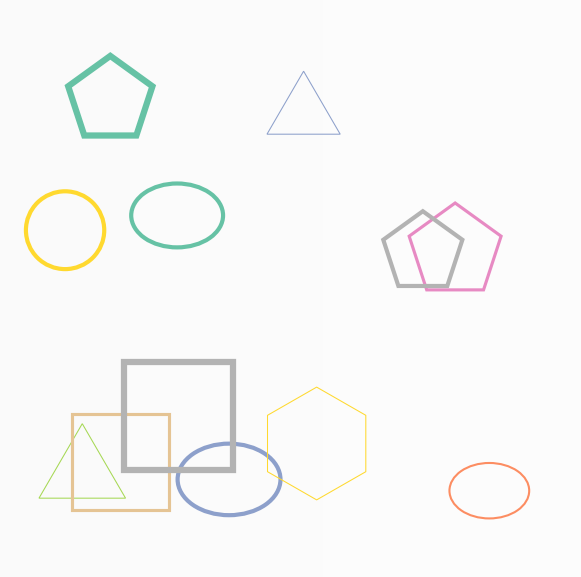[{"shape": "pentagon", "thickness": 3, "radius": 0.38, "center": [0.19, 0.826]}, {"shape": "oval", "thickness": 2, "radius": 0.4, "center": [0.305, 0.626]}, {"shape": "oval", "thickness": 1, "radius": 0.34, "center": [0.842, 0.149]}, {"shape": "oval", "thickness": 2, "radius": 0.44, "center": [0.394, 0.169]}, {"shape": "triangle", "thickness": 0.5, "radius": 0.36, "center": [0.522, 0.803]}, {"shape": "pentagon", "thickness": 1.5, "radius": 0.42, "center": [0.783, 0.564]}, {"shape": "triangle", "thickness": 0.5, "radius": 0.43, "center": [0.142, 0.179]}, {"shape": "hexagon", "thickness": 0.5, "radius": 0.49, "center": [0.545, 0.231]}, {"shape": "circle", "thickness": 2, "radius": 0.34, "center": [0.112, 0.601]}, {"shape": "square", "thickness": 1.5, "radius": 0.42, "center": [0.207, 0.199]}, {"shape": "square", "thickness": 3, "radius": 0.47, "center": [0.307, 0.279]}, {"shape": "pentagon", "thickness": 2, "radius": 0.36, "center": [0.727, 0.562]}]